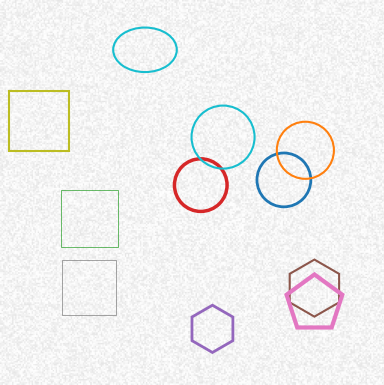[{"shape": "circle", "thickness": 2, "radius": 0.35, "center": [0.737, 0.533]}, {"shape": "circle", "thickness": 1.5, "radius": 0.37, "center": [0.793, 0.61]}, {"shape": "square", "thickness": 0.5, "radius": 0.37, "center": [0.233, 0.432]}, {"shape": "circle", "thickness": 2.5, "radius": 0.34, "center": [0.521, 0.519]}, {"shape": "hexagon", "thickness": 2, "radius": 0.31, "center": [0.552, 0.146]}, {"shape": "hexagon", "thickness": 1.5, "radius": 0.37, "center": [0.817, 0.252]}, {"shape": "pentagon", "thickness": 3, "radius": 0.38, "center": [0.817, 0.211]}, {"shape": "square", "thickness": 0.5, "radius": 0.35, "center": [0.232, 0.253]}, {"shape": "square", "thickness": 1.5, "radius": 0.39, "center": [0.101, 0.686]}, {"shape": "oval", "thickness": 1.5, "radius": 0.41, "center": [0.377, 0.871]}, {"shape": "circle", "thickness": 1.5, "radius": 0.41, "center": [0.579, 0.644]}]